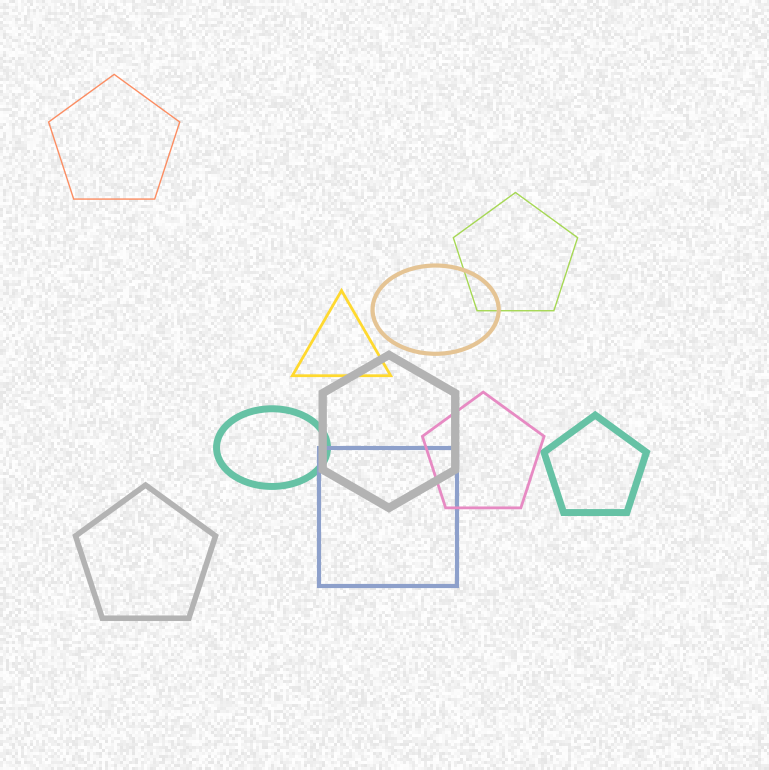[{"shape": "pentagon", "thickness": 2.5, "radius": 0.35, "center": [0.773, 0.391]}, {"shape": "oval", "thickness": 2.5, "radius": 0.36, "center": [0.353, 0.419]}, {"shape": "pentagon", "thickness": 0.5, "radius": 0.45, "center": [0.148, 0.814]}, {"shape": "square", "thickness": 1.5, "radius": 0.45, "center": [0.504, 0.329]}, {"shape": "pentagon", "thickness": 1, "radius": 0.42, "center": [0.628, 0.408]}, {"shape": "pentagon", "thickness": 0.5, "radius": 0.42, "center": [0.669, 0.665]}, {"shape": "triangle", "thickness": 1, "radius": 0.37, "center": [0.444, 0.549]}, {"shape": "oval", "thickness": 1.5, "radius": 0.41, "center": [0.566, 0.598]}, {"shape": "pentagon", "thickness": 2, "radius": 0.48, "center": [0.189, 0.274]}, {"shape": "hexagon", "thickness": 3, "radius": 0.5, "center": [0.505, 0.44]}]